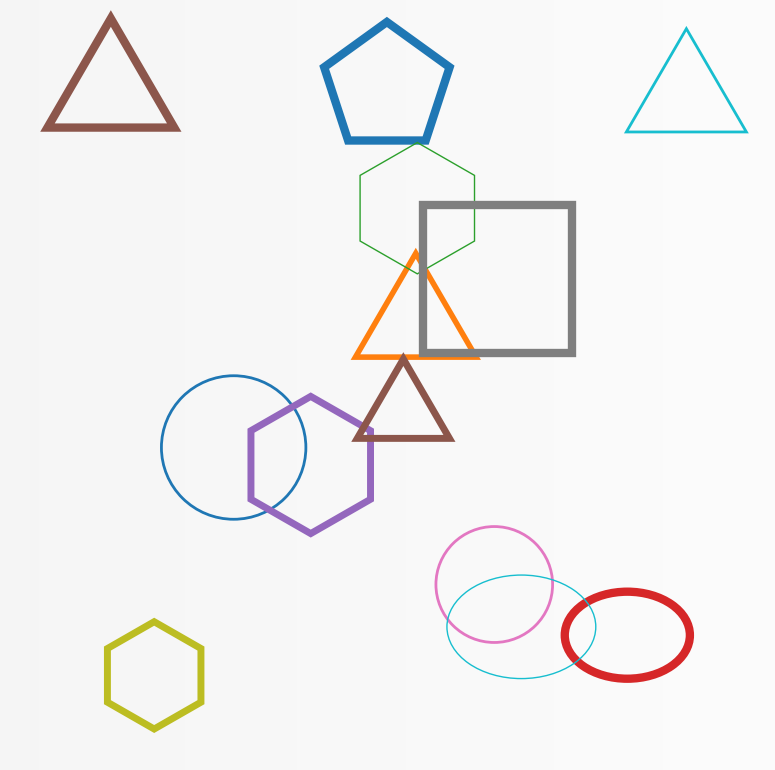[{"shape": "circle", "thickness": 1, "radius": 0.47, "center": [0.301, 0.419]}, {"shape": "pentagon", "thickness": 3, "radius": 0.43, "center": [0.499, 0.886]}, {"shape": "triangle", "thickness": 2, "radius": 0.45, "center": [0.536, 0.581]}, {"shape": "hexagon", "thickness": 0.5, "radius": 0.43, "center": [0.538, 0.73]}, {"shape": "oval", "thickness": 3, "radius": 0.4, "center": [0.809, 0.175]}, {"shape": "hexagon", "thickness": 2.5, "radius": 0.45, "center": [0.401, 0.396]}, {"shape": "triangle", "thickness": 3, "radius": 0.47, "center": [0.143, 0.882]}, {"shape": "triangle", "thickness": 2.5, "radius": 0.34, "center": [0.52, 0.465]}, {"shape": "circle", "thickness": 1, "radius": 0.38, "center": [0.638, 0.241]}, {"shape": "square", "thickness": 3, "radius": 0.48, "center": [0.642, 0.638]}, {"shape": "hexagon", "thickness": 2.5, "radius": 0.35, "center": [0.199, 0.123]}, {"shape": "oval", "thickness": 0.5, "radius": 0.48, "center": [0.673, 0.186]}, {"shape": "triangle", "thickness": 1, "radius": 0.45, "center": [0.886, 0.873]}]